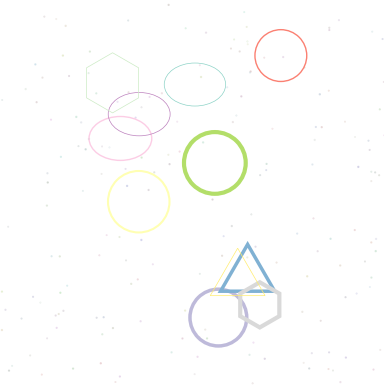[{"shape": "oval", "thickness": 0.5, "radius": 0.4, "center": [0.506, 0.78]}, {"shape": "circle", "thickness": 1.5, "radius": 0.4, "center": [0.36, 0.476]}, {"shape": "circle", "thickness": 2.5, "radius": 0.37, "center": [0.567, 0.175]}, {"shape": "circle", "thickness": 1, "radius": 0.34, "center": [0.729, 0.856]}, {"shape": "triangle", "thickness": 2.5, "radius": 0.41, "center": [0.643, 0.284]}, {"shape": "circle", "thickness": 3, "radius": 0.4, "center": [0.558, 0.577]}, {"shape": "oval", "thickness": 1, "radius": 0.41, "center": [0.313, 0.64]}, {"shape": "hexagon", "thickness": 3, "radius": 0.29, "center": [0.675, 0.208]}, {"shape": "oval", "thickness": 0.5, "radius": 0.4, "center": [0.361, 0.703]}, {"shape": "hexagon", "thickness": 0.5, "radius": 0.39, "center": [0.292, 0.785]}, {"shape": "triangle", "thickness": 0.5, "radius": 0.41, "center": [0.617, 0.273]}]